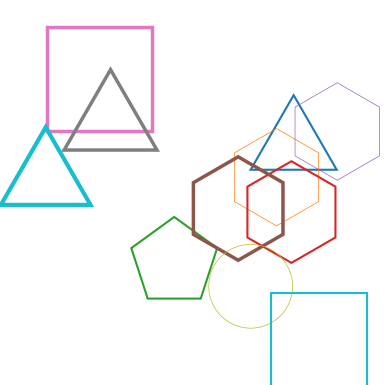[{"shape": "triangle", "thickness": 1.5, "radius": 0.65, "center": [0.763, 0.624]}, {"shape": "hexagon", "thickness": 0.5, "radius": 0.63, "center": [0.718, 0.54]}, {"shape": "pentagon", "thickness": 1.5, "radius": 0.59, "center": [0.453, 0.319]}, {"shape": "hexagon", "thickness": 1.5, "radius": 0.66, "center": [0.757, 0.449]}, {"shape": "hexagon", "thickness": 0.5, "radius": 0.63, "center": [0.876, 0.658]}, {"shape": "hexagon", "thickness": 2.5, "radius": 0.67, "center": [0.619, 0.458]}, {"shape": "square", "thickness": 2.5, "radius": 0.68, "center": [0.258, 0.795]}, {"shape": "triangle", "thickness": 2.5, "radius": 0.7, "center": [0.287, 0.68]}, {"shape": "circle", "thickness": 0.5, "radius": 0.54, "center": [0.651, 0.256]}, {"shape": "triangle", "thickness": 3, "radius": 0.67, "center": [0.119, 0.535]}, {"shape": "square", "thickness": 1.5, "radius": 0.63, "center": [0.828, 0.114]}]